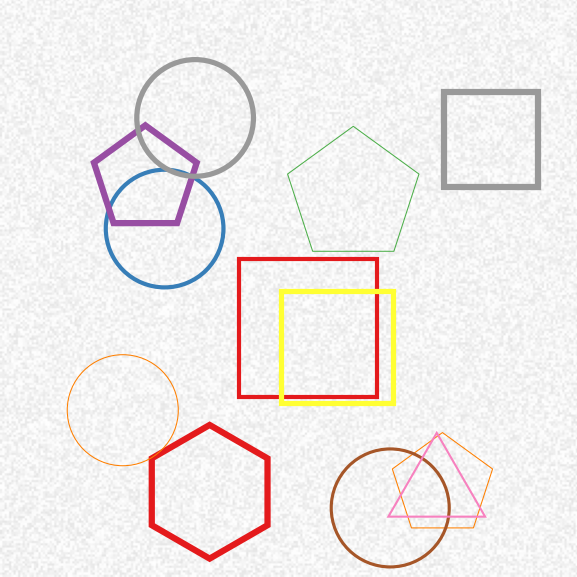[{"shape": "hexagon", "thickness": 3, "radius": 0.58, "center": [0.363, 0.148]}, {"shape": "square", "thickness": 2, "radius": 0.6, "center": [0.534, 0.432]}, {"shape": "circle", "thickness": 2, "radius": 0.51, "center": [0.285, 0.603]}, {"shape": "pentagon", "thickness": 0.5, "radius": 0.6, "center": [0.612, 0.661]}, {"shape": "pentagon", "thickness": 3, "radius": 0.47, "center": [0.252, 0.688]}, {"shape": "pentagon", "thickness": 0.5, "radius": 0.46, "center": [0.766, 0.159]}, {"shape": "circle", "thickness": 0.5, "radius": 0.48, "center": [0.213, 0.289]}, {"shape": "square", "thickness": 2.5, "radius": 0.48, "center": [0.584, 0.399]}, {"shape": "circle", "thickness": 1.5, "radius": 0.51, "center": [0.676, 0.12]}, {"shape": "triangle", "thickness": 1, "radius": 0.48, "center": [0.756, 0.153]}, {"shape": "square", "thickness": 3, "radius": 0.41, "center": [0.85, 0.757]}, {"shape": "circle", "thickness": 2.5, "radius": 0.51, "center": [0.338, 0.795]}]